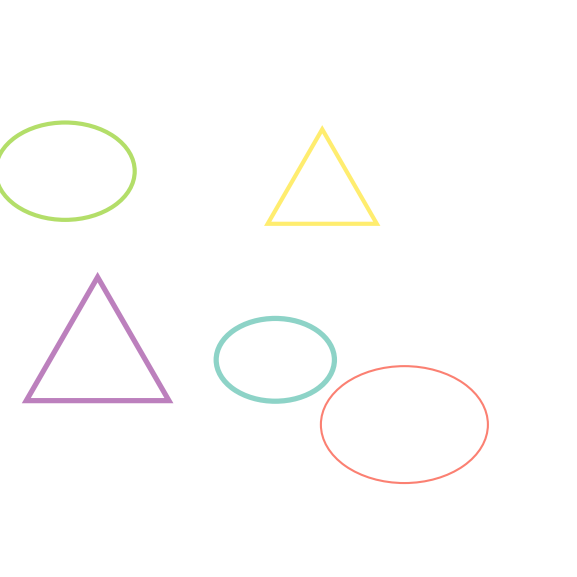[{"shape": "oval", "thickness": 2.5, "radius": 0.51, "center": [0.477, 0.376]}, {"shape": "oval", "thickness": 1, "radius": 0.72, "center": [0.7, 0.264]}, {"shape": "oval", "thickness": 2, "radius": 0.6, "center": [0.113, 0.703]}, {"shape": "triangle", "thickness": 2.5, "radius": 0.71, "center": [0.169, 0.377]}, {"shape": "triangle", "thickness": 2, "radius": 0.55, "center": [0.558, 0.666]}]